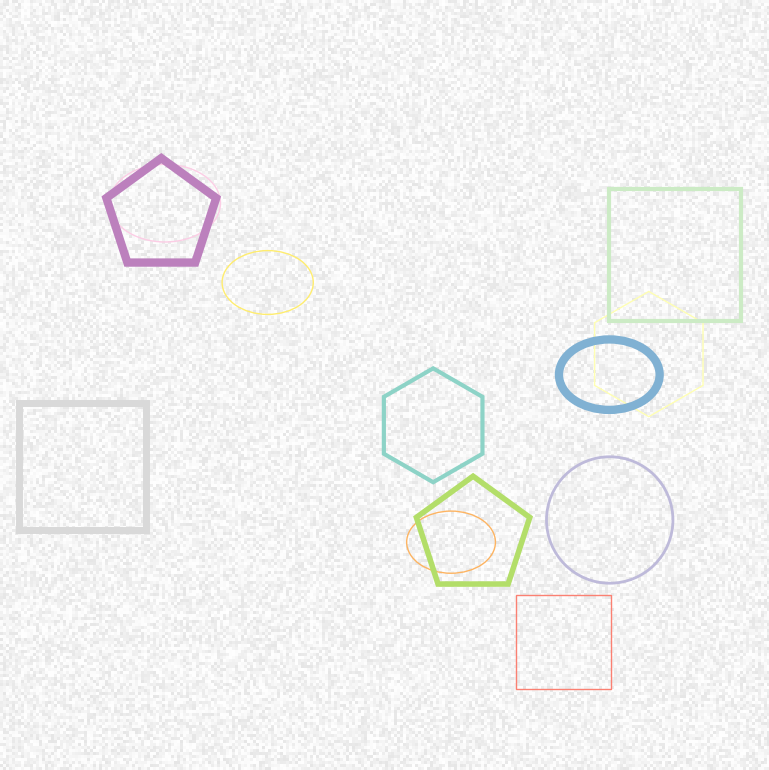[{"shape": "hexagon", "thickness": 1.5, "radius": 0.37, "center": [0.563, 0.448]}, {"shape": "hexagon", "thickness": 0.5, "radius": 0.41, "center": [0.843, 0.54]}, {"shape": "circle", "thickness": 1, "radius": 0.41, "center": [0.792, 0.325]}, {"shape": "square", "thickness": 0.5, "radius": 0.31, "center": [0.732, 0.166]}, {"shape": "oval", "thickness": 3, "radius": 0.33, "center": [0.791, 0.513]}, {"shape": "oval", "thickness": 0.5, "radius": 0.29, "center": [0.586, 0.296]}, {"shape": "pentagon", "thickness": 2, "radius": 0.39, "center": [0.614, 0.304]}, {"shape": "oval", "thickness": 0.5, "radius": 0.36, "center": [0.214, 0.736]}, {"shape": "square", "thickness": 2.5, "radius": 0.41, "center": [0.107, 0.394]}, {"shape": "pentagon", "thickness": 3, "radius": 0.37, "center": [0.209, 0.72]}, {"shape": "square", "thickness": 1.5, "radius": 0.43, "center": [0.876, 0.668]}, {"shape": "oval", "thickness": 0.5, "radius": 0.3, "center": [0.348, 0.633]}]